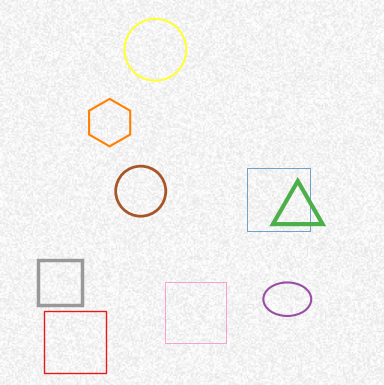[{"shape": "square", "thickness": 1, "radius": 0.4, "center": [0.196, 0.112]}, {"shape": "square", "thickness": 0.5, "radius": 0.41, "center": [0.722, 0.482]}, {"shape": "triangle", "thickness": 3, "radius": 0.37, "center": [0.773, 0.455]}, {"shape": "oval", "thickness": 1.5, "radius": 0.31, "center": [0.746, 0.223]}, {"shape": "hexagon", "thickness": 1.5, "radius": 0.31, "center": [0.285, 0.682]}, {"shape": "circle", "thickness": 1.5, "radius": 0.4, "center": [0.404, 0.871]}, {"shape": "circle", "thickness": 2, "radius": 0.32, "center": [0.366, 0.503]}, {"shape": "square", "thickness": 0.5, "radius": 0.4, "center": [0.507, 0.188]}, {"shape": "square", "thickness": 2.5, "radius": 0.29, "center": [0.156, 0.266]}]